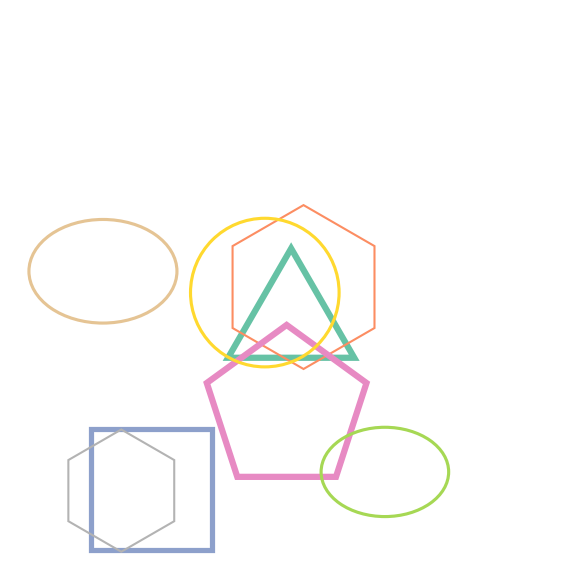[{"shape": "triangle", "thickness": 3, "radius": 0.63, "center": [0.504, 0.443]}, {"shape": "hexagon", "thickness": 1, "radius": 0.71, "center": [0.526, 0.502]}, {"shape": "square", "thickness": 2.5, "radius": 0.53, "center": [0.262, 0.152]}, {"shape": "pentagon", "thickness": 3, "radius": 0.73, "center": [0.496, 0.291]}, {"shape": "oval", "thickness": 1.5, "radius": 0.55, "center": [0.666, 0.182]}, {"shape": "circle", "thickness": 1.5, "radius": 0.64, "center": [0.459, 0.493]}, {"shape": "oval", "thickness": 1.5, "radius": 0.64, "center": [0.178, 0.529]}, {"shape": "hexagon", "thickness": 1, "radius": 0.53, "center": [0.21, 0.15]}]